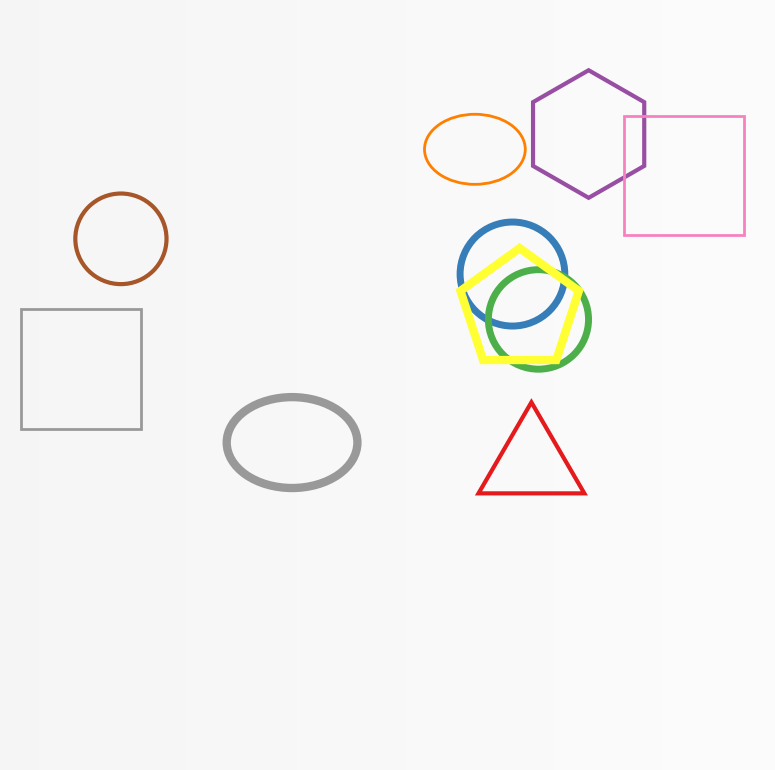[{"shape": "triangle", "thickness": 1.5, "radius": 0.39, "center": [0.686, 0.399]}, {"shape": "circle", "thickness": 2.5, "radius": 0.34, "center": [0.661, 0.644]}, {"shape": "circle", "thickness": 2.5, "radius": 0.32, "center": [0.695, 0.585]}, {"shape": "hexagon", "thickness": 1.5, "radius": 0.41, "center": [0.76, 0.826]}, {"shape": "oval", "thickness": 1, "radius": 0.33, "center": [0.613, 0.806]}, {"shape": "pentagon", "thickness": 3, "radius": 0.4, "center": [0.671, 0.597]}, {"shape": "circle", "thickness": 1.5, "radius": 0.29, "center": [0.156, 0.69]}, {"shape": "square", "thickness": 1, "radius": 0.39, "center": [0.883, 0.772]}, {"shape": "square", "thickness": 1, "radius": 0.39, "center": [0.104, 0.521]}, {"shape": "oval", "thickness": 3, "radius": 0.42, "center": [0.377, 0.425]}]